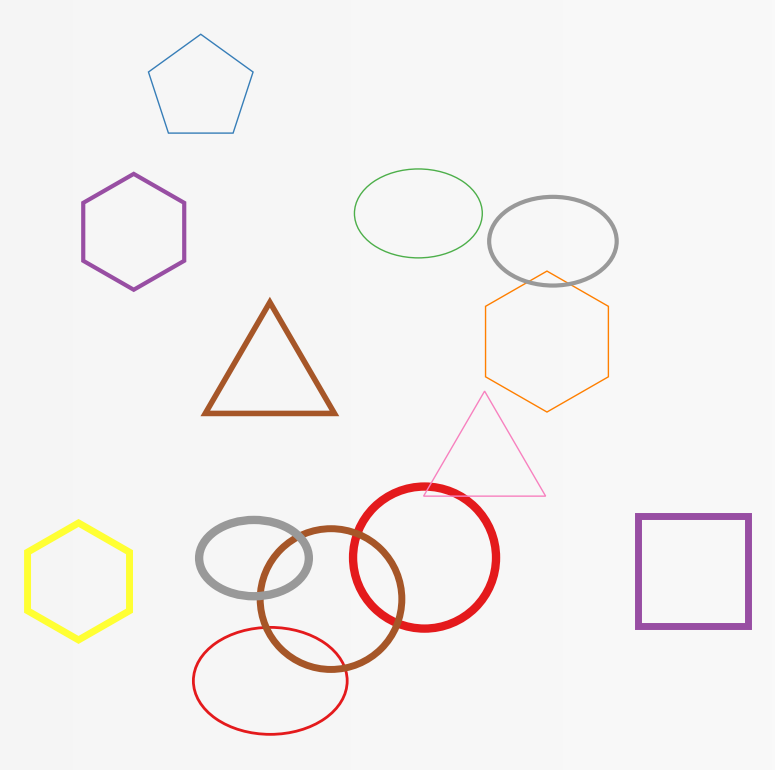[{"shape": "oval", "thickness": 1, "radius": 0.5, "center": [0.349, 0.116]}, {"shape": "circle", "thickness": 3, "radius": 0.46, "center": [0.548, 0.276]}, {"shape": "pentagon", "thickness": 0.5, "radius": 0.35, "center": [0.259, 0.885]}, {"shape": "oval", "thickness": 0.5, "radius": 0.41, "center": [0.54, 0.723]}, {"shape": "square", "thickness": 2.5, "radius": 0.36, "center": [0.894, 0.258]}, {"shape": "hexagon", "thickness": 1.5, "radius": 0.38, "center": [0.173, 0.699]}, {"shape": "hexagon", "thickness": 0.5, "radius": 0.46, "center": [0.706, 0.556]}, {"shape": "hexagon", "thickness": 2.5, "radius": 0.38, "center": [0.101, 0.245]}, {"shape": "triangle", "thickness": 2, "radius": 0.48, "center": [0.348, 0.511]}, {"shape": "circle", "thickness": 2.5, "radius": 0.46, "center": [0.427, 0.222]}, {"shape": "triangle", "thickness": 0.5, "radius": 0.45, "center": [0.625, 0.401]}, {"shape": "oval", "thickness": 1.5, "radius": 0.41, "center": [0.713, 0.687]}, {"shape": "oval", "thickness": 3, "radius": 0.35, "center": [0.328, 0.275]}]